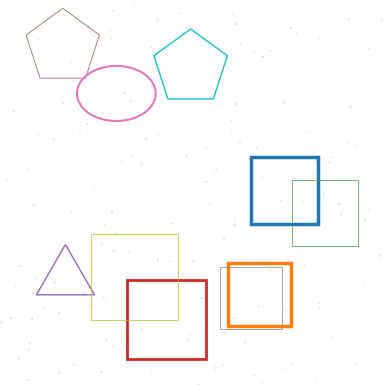[{"shape": "square", "thickness": 2.5, "radius": 0.43, "center": [0.739, 0.505]}, {"shape": "square", "thickness": 2.5, "radius": 0.41, "center": [0.675, 0.236]}, {"shape": "square", "thickness": 0.5, "radius": 0.43, "center": [0.843, 0.447]}, {"shape": "square", "thickness": 2, "radius": 0.51, "center": [0.432, 0.171]}, {"shape": "triangle", "thickness": 1, "radius": 0.44, "center": [0.17, 0.278]}, {"shape": "pentagon", "thickness": 0.5, "radius": 0.5, "center": [0.163, 0.878]}, {"shape": "oval", "thickness": 1.5, "radius": 0.51, "center": [0.302, 0.757]}, {"shape": "square", "thickness": 0.5, "radius": 0.4, "center": [0.651, 0.226]}, {"shape": "square", "thickness": 0.5, "radius": 0.56, "center": [0.35, 0.28]}, {"shape": "pentagon", "thickness": 1, "radius": 0.5, "center": [0.495, 0.824]}]